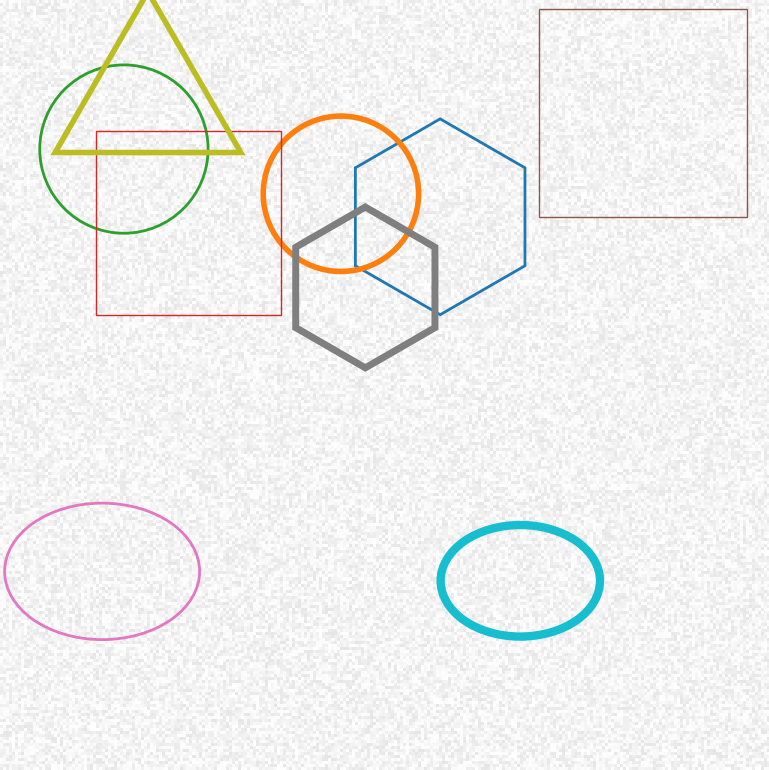[{"shape": "hexagon", "thickness": 1, "radius": 0.64, "center": [0.572, 0.718]}, {"shape": "circle", "thickness": 2, "radius": 0.5, "center": [0.443, 0.748]}, {"shape": "circle", "thickness": 1, "radius": 0.55, "center": [0.161, 0.806]}, {"shape": "square", "thickness": 0.5, "radius": 0.6, "center": [0.245, 0.71]}, {"shape": "square", "thickness": 0.5, "radius": 0.68, "center": [0.835, 0.853]}, {"shape": "oval", "thickness": 1, "radius": 0.63, "center": [0.133, 0.258]}, {"shape": "hexagon", "thickness": 2.5, "radius": 0.52, "center": [0.474, 0.627]}, {"shape": "triangle", "thickness": 2, "radius": 0.7, "center": [0.192, 0.872]}, {"shape": "oval", "thickness": 3, "radius": 0.52, "center": [0.676, 0.246]}]